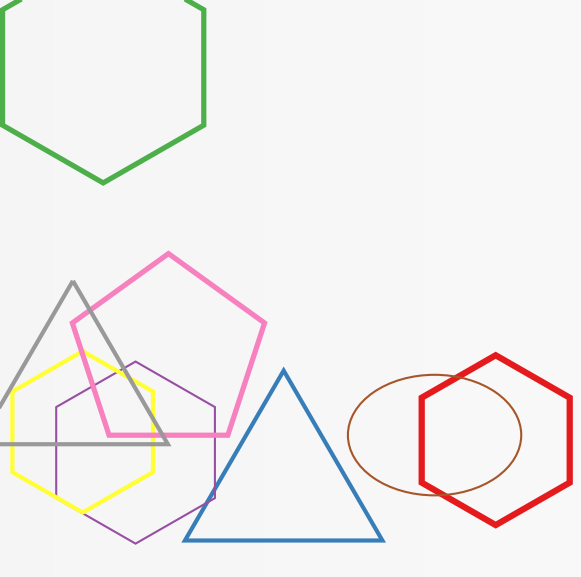[{"shape": "hexagon", "thickness": 3, "radius": 0.74, "center": [0.853, 0.237]}, {"shape": "triangle", "thickness": 2, "radius": 0.98, "center": [0.488, 0.161]}, {"shape": "hexagon", "thickness": 2.5, "radius": 1.0, "center": [0.178, 0.882]}, {"shape": "hexagon", "thickness": 1, "radius": 0.79, "center": [0.233, 0.215]}, {"shape": "hexagon", "thickness": 2, "radius": 0.7, "center": [0.142, 0.251]}, {"shape": "oval", "thickness": 1, "radius": 0.75, "center": [0.748, 0.246]}, {"shape": "pentagon", "thickness": 2.5, "radius": 0.87, "center": [0.29, 0.386]}, {"shape": "triangle", "thickness": 2, "radius": 0.94, "center": [0.125, 0.324]}]